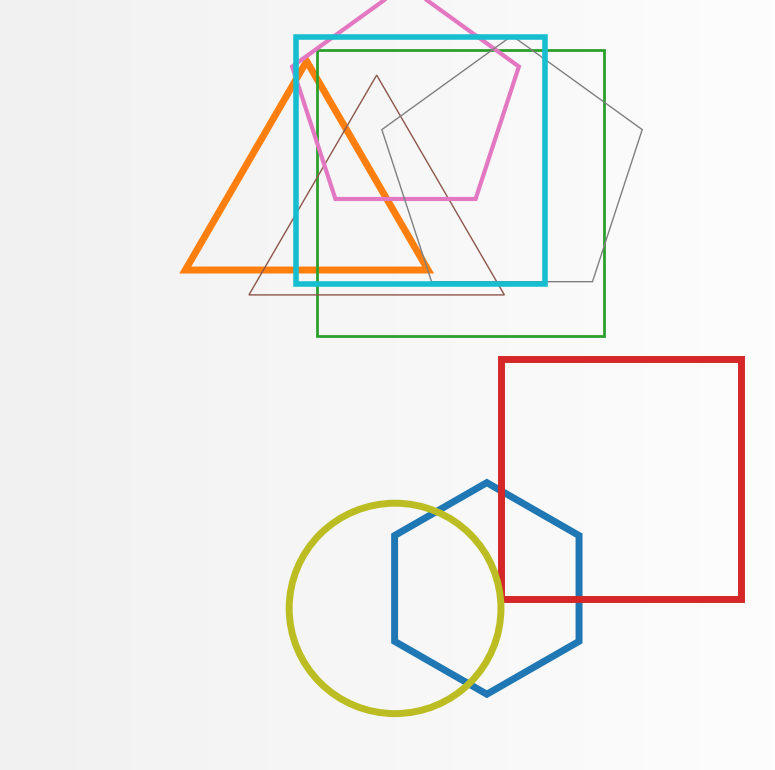[{"shape": "hexagon", "thickness": 2.5, "radius": 0.69, "center": [0.628, 0.236]}, {"shape": "triangle", "thickness": 2.5, "radius": 0.9, "center": [0.396, 0.74]}, {"shape": "square", "thickness": 1, "radius": 0.93, "center": [0.594, 0.749]}, {"shape": "square", "thickness": 2.5, "radius": 0.78, "center": [0.801, 0.378]}, {"shape": "triangle", "thickness": 0.5, "radius": 0.95, "center": [0.486, 0.712]}, {"shape": "pentagon", "thickness": 1.5, "radius": 0.77, "center": [0.523, 0.866]}, {"shape": "pentagon", "thickness": 0.5, "radius": 0.88, "center": [0.661, 0.777]}, {"shape": "circle", "thickness": 2.5, "radius": 0.68, "center": [0.51, 0.21]}, {"shape": "square", "thickness": 2, "radius": 0.8, "center": [0.542, 0.792]}]